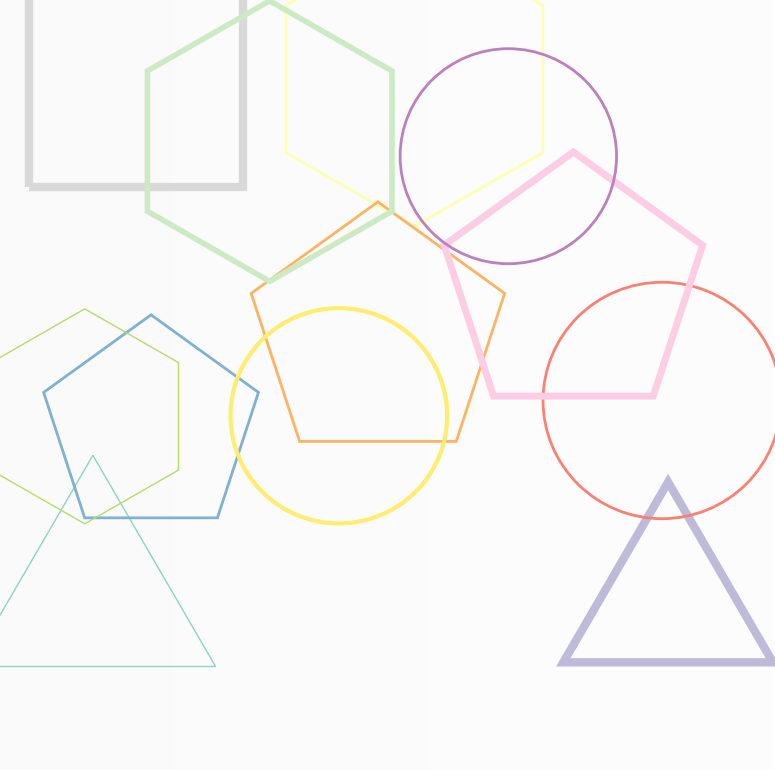[{"shape": "triangle", "thickness": 0.5, "radius": 0.91, "center": [0.12, 0.226]}, {"shape": "hexagon", "thickness": 1, "radius": 0.96, "center": [0.535, 0.897]}, {"shape": "triangle", "thickness": 3, "radius": 0.78, "center": [0.862, 0.218]}, {"shape": "circle", "thickness": 1, "radius": 0.77, "center": [0.854, 0.48]}, {"shape": "pentagon", "thickness": 1, "radius": 0.73, "center": [0.195, 0.445]}, {"shape": "pentagon", "thickness": 1, "radius": 0.86, "center": [0.488, 0.566]}, {"shape": "hexagon", "thickness": 0.5, "radius": 0.7, "center": [0.109, 0.459]}, {"shape": "pentagon", "thickness": 2.5, "radius": 0.88, "center": [0.74, 0.627]}, {"shape": "square", "thickness": 3, "radius": 0.69, "center": [0.175, 0.895]}, {"shape": "circle", "thickness": 1, "radius": 0.7, "center": [0.656, 0.797]}, {"shape": "hexagon", "thickness": 2, "radius": 0.91, "center": [0.348, 0.817]}, {"shape": "circle", "thickness": 1.5, "radius": 0.7, "center": [0.437, 0.46]}]